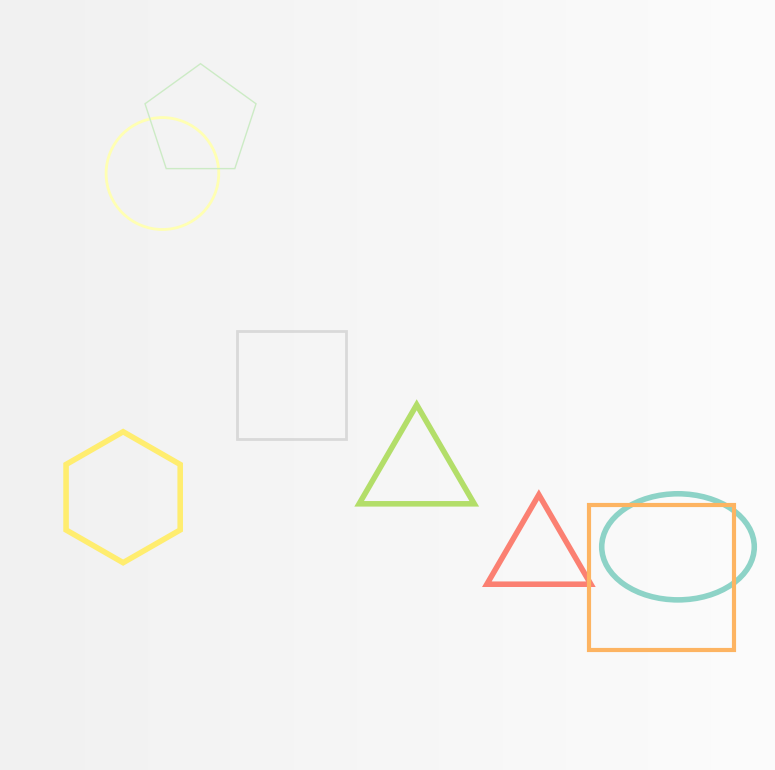[{"shape": "oval", "thickness": 2, "radius": 0.49, "center": [0.875, 0.29]}, {"shape": "circle", "thickness": 1, "radius": 0.36, "center": [0.21, 0.775]}, {"shape": "triangle", "thickness": 2, "radius": 0.39, "center": [0.695, 0.28]}, {"shape": "square", "thickness": 1.5, "radius": 0.47, "center": [0.853, 0.25]}, {"shape": "triangle", "thickness": 2, "radius": 0.43, "center": [0.538, 0.389]}, {"shape": "square", "thickness": 1, "radius": 0.35, "center": [0.376, 0.499]}, {"shape": "pentagon", "thickness": 0.5, "radius": 0.38, "center": [0.259, 0.842]}, {"shape": "hexagon", "thickness": 2, "radius": 0.43, "center": [0.159, 0.354]}]